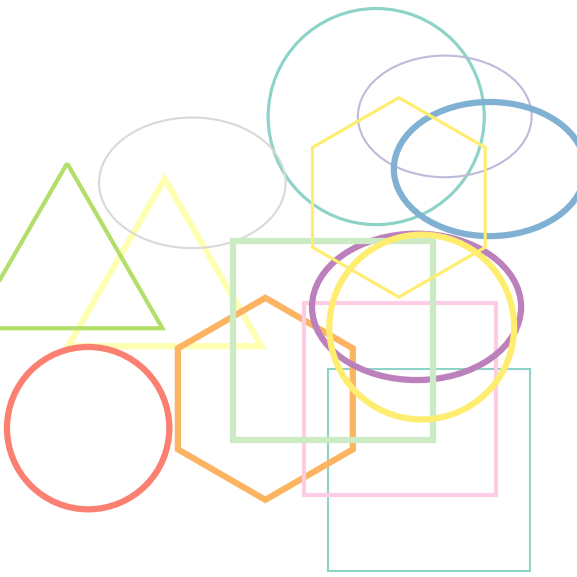[{"shape": "circle", "thickness": 1.5, "radius": 0.94, "center": [0.651, 0.797]}, {"shape": "square", "thickness": 1, "radius": 0.87, "center": [0.743, 0.185]}, {"shape": "triangle", "thickness": 3, "radius": 0.97, "center": [0.285, 0.496]}, {"shape": "oval", "thickness": 1, "radius": 0.75, "center": [0.77, 0.798]}, {"shape": "circle", "thickness": 3, "radius": 0.7, "center": [0.153, 0.258]}, {"shape": "oval", "thickness": 3, "radius": 0.83, "center": [0.848, 0.706]}, {"shape": "hexagon", "thickness": 3, "radius": 0.87, "center": [0.459, 0.309]}, {"shape": "triangle", "thickness": 2, "radius": 0.95, "center": [0.116, 0.526]}, {"shape": "square", "thickness": 2, "radius": 0.83, "center": [0.693, 0.308]}, {"shape": "oval", "thickness": 1, "radius": 0.81, "center": [0.333, 0.683]}, {"shape": "oval", "thickness": 3, "radius": 0.91, "center": [0.721, 0.468]}, {"shape": "square", "thickness": 3, "radius": 0.86, "center": [0.577, 0.409]}, {"shape": "circle", "thickness": 3, "radius": 0.8, "center": [0.73, 0.433]}, {"shape": "hexagon", "thickness": 1.5, "radius": 0.86, "center": [0.691, 0.657]}]